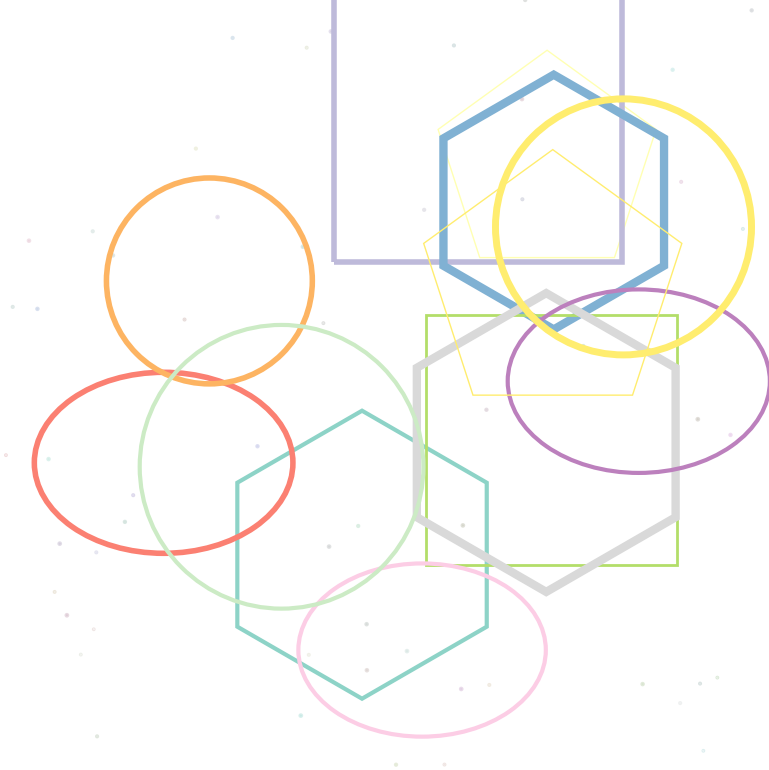[{"shape": "hexagon", "thickness": 1.5, "radius": 0.94, "center": [0.47, 0.28]}, {"shape": "pentagon", "thickness": 0.5, "radius": 0.74, "center": [0.711, 0.786]}, {"shape": "square", "thickness": 2, "radius": 0.94, "center": [0.621, 0.847]}, {"shape": "oval", "thickness": 2, "radius": 0.84, "center": [0.212, 0.399]}, {"shape": "hexagon", "thickness": 3, "radius": 0.83, "center": [0.719, 0.738]}, {"shape": "circle", "thickness": 2, "radius": 0.67, "center": [0.272, 0.635]}, {"shape": "square", "thickness": 1, "radius": 0.81, "center": [0.716, 0.429]}, {"shape": "oval", "thickness": 1.5, "radius": 0.8, "center": [0.548, 0.156]}, {"shape": "hexagon", "thickness": 3, "radius": 0.97, "center": [0.709, 0.425]}, {"shape": "oval", "thickness": 1.5, "radius": 0.85, "center": [0.83, 0.505]}, {"shape": "circle", "thickness": 1.5, "radius": 0.92, "center": [0.366, 0.394]}, {"shape": "pentagon", "thickness": 0.5, "radius": 0.88, "center": [0.718, 0.629]}, {"shape": "circle", "thickness": 2.5, "radius": 0.83, "center": [0.81, 0.705]}]